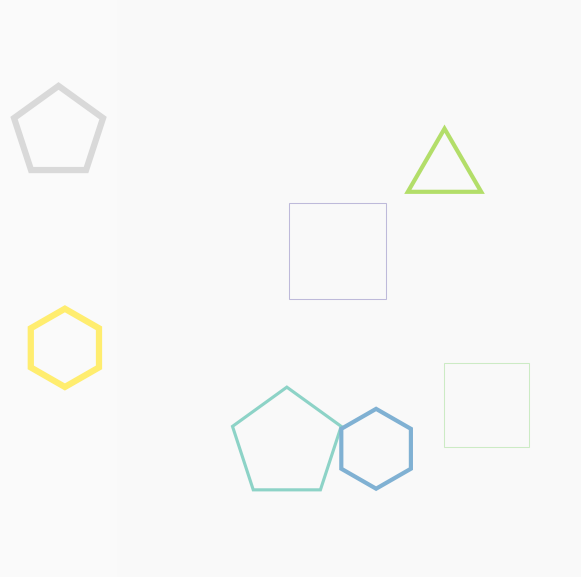[{"shape": "pentagon", "thickness": 1.5, "radius": 0.49, "center": [0.493, 0.23]}, {"shape": "square", "thickness": 0.5, "radius": 0.42, "center": [0.581, 0.565]}, {"shape": "hexagon", "thickness": 2, "radius": 0.35, "center": [0.647, 0.222]}, {"shape": "triangle", "thickness": 2, "radius": 0.36, "center": [0.765, 0.703]}, {"shape": "pentagon", "thickness": 3, "radius": 0.4, "center": [0.101, 0.77]}, {"shape": "square", "thickness": 0.5, "radius": 0.36, "center": [0.837, 0.298]}, {"shape": "hexagon", "thickness": 3, "radius": 0.34, "center": [0.112, 0.397]}]